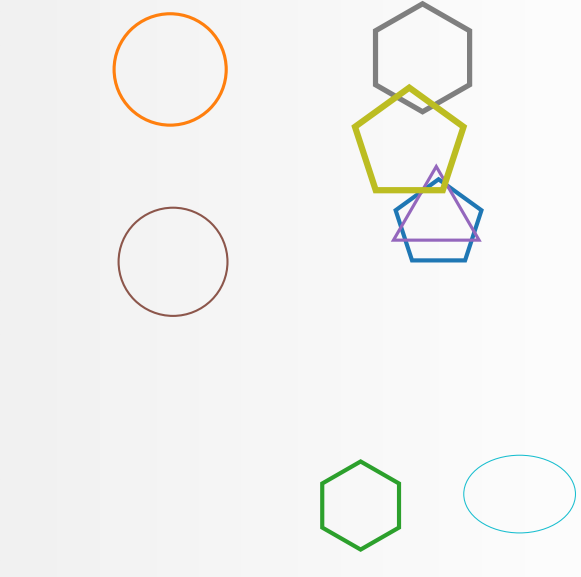[{"shape": "pentagon", "thickness": 2, "radius": 0.39, "center": [0.754, 0.611]}, {"shape": "circle", "thickness": 1.5, "radius": 0.48, "center": [0.293, 0.879]}, {"shape": "hexagon", "thickness": 2, "radius": 0.38, "center": [0.62, 0.124]}, {"shape": "triangle", "thickness": 1.5, "radius": 0.42, "center": [0.751, 0.626]}, {"shape": "circle", "thickness": 1, "radius": 0.47, "center": [0.298, 0.546]}, {"shape": "hexagon", "thickness": 2.5, "radius": 0.47, "center": [0.727, 0.899]}, {"shape": "pentagon", "thickness": 3, "radius": 0.49, "center": [0.704, 0.749]}, {"shape": "oval", "thickness": 0.5, "radius": 0.48, "center": [0.894, 0.144]}]